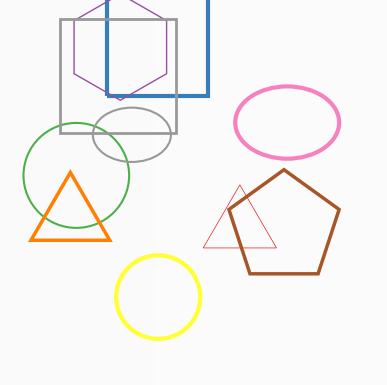[{"shape": "triangle", "thickness": 0.5, "radius": 0.55, "center": [0.619, 0.411]}, {"shape": "square", "thickness": 3, "radius": 0.65, "center": [0.407, 0.88]}, {"shape": "circle", "thickness": 1.5, "radius": 0.68, "center": [0.197, 0.544]}, {"shape": "hexagon", "thickness": 1, "radius": 0.69, "center": [0.311, 0.877]}, {"shape": "triangle", "thickness": 2.5, "radius": 0.59, "center": [0.182, 0.435]}, {"shape": "circle", "thickness": 3, "radius": 0.54, "center": [0.408, 0.228]}, {"shape": "pentagon", "thickness": 2.5, "radius": 0.75, "center": [0.733, 0.41]}, {"shape": "oval", "thickness": 3, "radius": 0.67, "center": [0.741, 0.682]}, {"shape": "square", "thickness": 2, "radius": 0.74, "center": [0.304, 0.803]}, {"shape": "oval", "thickness": 1.5, "radius": 0.5, "center": [0.34, 0.65]}]